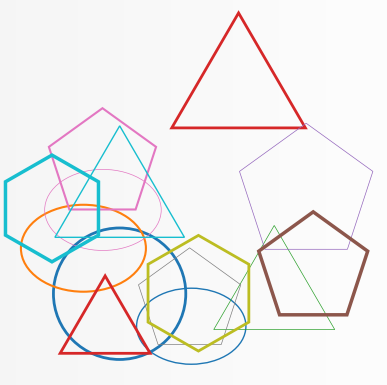[{"shape": "circle", "thickness": 2, "radius": 0.85, "center": [0.309, 0.237]}, {"shape": "oval", "thickness": 1, "radius": 0.71, "center": [0.494, 0.153]}, {"shape": "oval", "thickness": 1.5, "radius": 0.81, "center": [0.215, 0.355]}, {"shape": "triangle", "thickness": 0.5, "radius": 0.9, "center": [0.708, 0.234]}, {"shape": "triangle", "thickness": 2, "radius": 0.67, "center": [0.271, 0.149]}, {"shape": "triangle", "thickness": 2, "radius": 1.0, "center": [0.616, 0.767]}, {"shape": "pentagon", "thickness": 0.5, "radius": 0.9, "center": [0.79, 0.499]}, {"shape": "pentagon", "thickness": 2.5, "radius": 0.74, "center": [0.808, 0.302]}, {"shape": "pentagon", "thickness": 1.5, "radius": 0.73, "center": [0.264, 0.574]}, {"shape": "oval", "thickness": 0.5, "radius": 0.75, "center": [0.266, 0.455]}, {"shape": "pentagon", "thickness": 0.5, "radius": 0.69, "center": [0.489, 0.217]}, {"shape": "hexagon", "thickness": 2, "radius": 0.75, "center": [0.512, 0.238]}, {"shape": "hexagon", "thickness": 2.5, "radius": 0.69, "center": [0.134, 0.459]}, {"shape": "triangle", "thickness": 1, "radius": 0.97, "center": [0.309, 0.48]}]